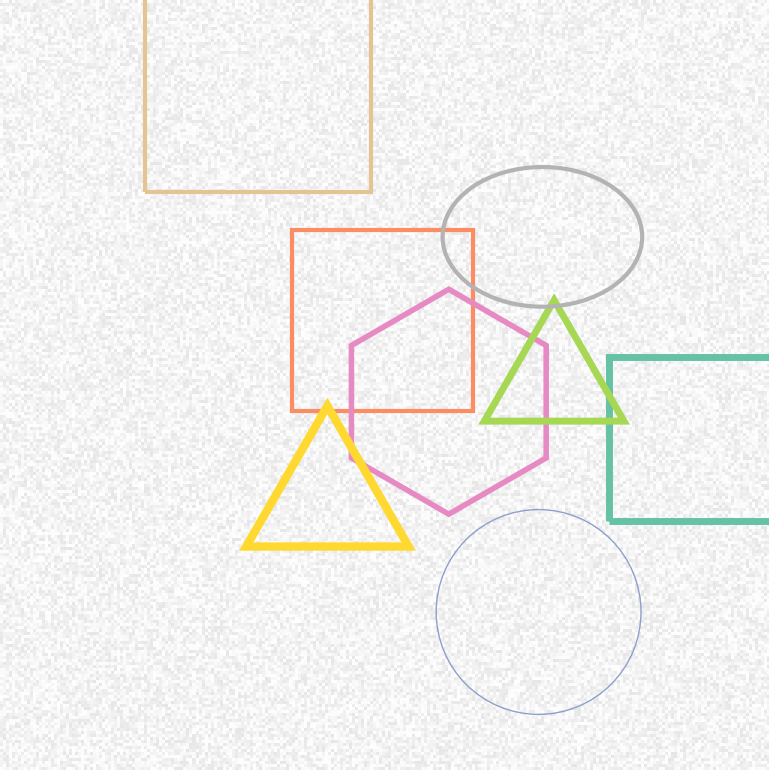[{"shape": "square", "thickness": 2.5, "radius": 0.53, "center": [0.898, 0.43]}, {"shape": "square", "thickness": 1.5, "radius": 0.59, "center": [0.497, 0.584]}, {"shape": "circle", "thickness": 0.5, "radius": 0.66, "center": [0.699, 0.205]}, {"shape": "hexagon", "thickness": 2, "radius": 0.73, "center": [0.583, 0.478]}, {"shape": "triangle", "thickness": 2.5, "radius": 0.52, "center": [0.72, 0.505]}, {"shape": "triangle", "thickness": 3, "radius": 0.61, "center": [0.425, 0.351]}, {"shape": "square", "thickness": 1.5, "radius": 0.73, "center": [0.335, 0.898]}, {"shape": "oval", "thickness": 1.5, "radius": 0.65, "center": [0.704, 0.692]}]